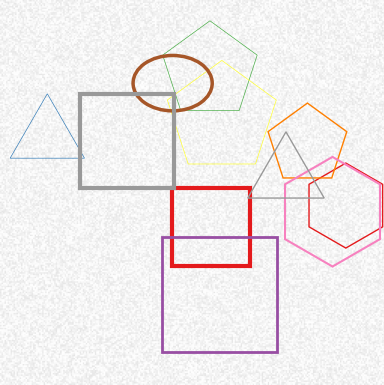[{"shape": "hexagon", "thickness": 1, "radius": 0.55, "center": [0.898, 0.466]}, {"shape": "square", "thickness": 3, "radius": 0.51, "center": [0.547, 0.41]}, {"shape": "triangle", "thickness": 0.5, "radius": 0.56, "center": [0.123, 0.645]}, {"shape": "pentagon", "thickness": 0.5, "radius": 0.64, "center": [0.545, 0.817]}, {"shape": "square", "thickness": 2, "radius": 0.75, "center": [0.57, 0.236]}, {"shape": "pentagon", "thickness": 1, "radius": 0.54, "center": [0.799, 0.625]}, {"shape": "pentagon", "thickness": 0.5, "radius": 0.74, "center": [0.576, 0.694]}, {"shape": "oval", "thickness": 2.5, "radius": 0.51, "center": [0.448, 0.784]}, {"shape": "hexagon", "thickness": 1.5, "radius": 0.71, "center": [0.864, 0.45]}, {"shape": "square", "thickness": 3, "radius": 0.61, "center": [0.329, 0.633]}, {"shape": "triangle", "thickness": 1, "radius": 0.57, "center": [0.743, 0.543]}]